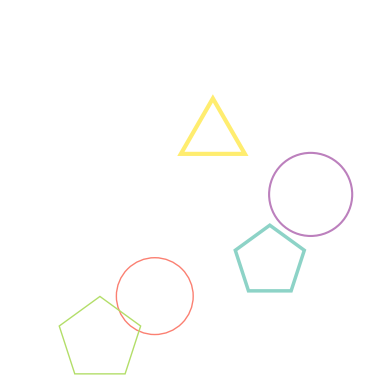[{"shape": "pentagon", "thickness": 2.5, "radius": 0.47, "center": [0.701, 0.321]}, {"shape": "circle", "thickness": 1, "radius": 0.5, "center": [0.402, 0.231]}, {"shape": "pentagon", "thickness": 1, "radius": 0.56, "center": [0.26, 0.119]}, {"shape": "circle", "thickness": 1.5, "radius": 0.54, "center": [0.807, 0.495]}, {"shape": "triangle", "thickness": 3, "radius": 0.48, "center": [0.553, 0.648]}]